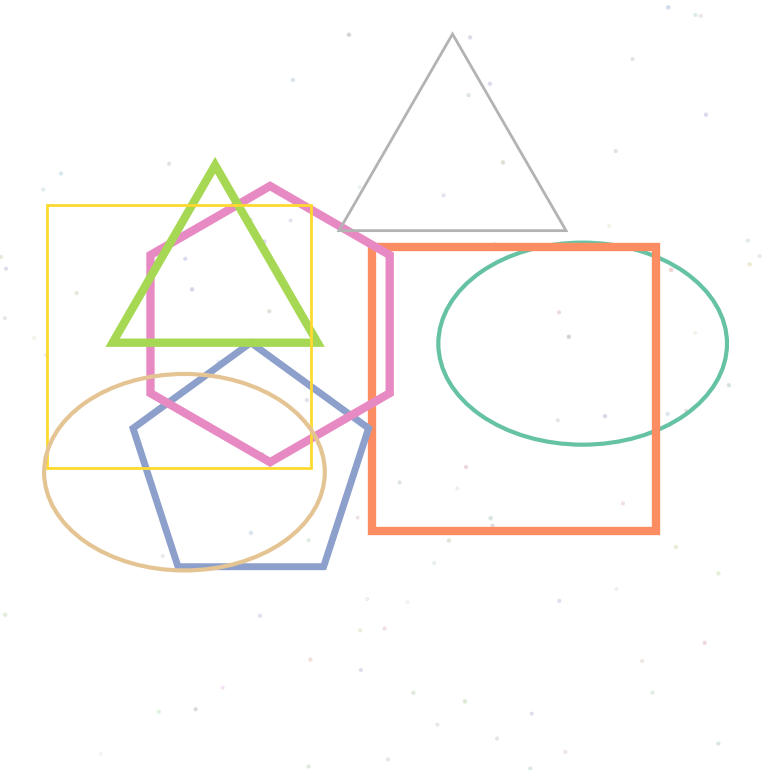[{"shape": "oval", "thickness": 1.5, "radius": 0.94, "center": [0.757, 0.554]}, {"shape": "square", "thickness": 3, "radius": 0.92, "center": [0.668, 0.495]}, {"shape": "pentagon", "thickness": 2.5, "radius": 0.8, "center": [0.326, 0.394]}, {"shape": "hexagon", "thickness": 3, "radius": 0.9, "center": [0.351, 0.579]}, {"shape": "triangle", "thickness": 3, "radius": 0.77, "center": [0.279, 0.632]}, {"shape": "square", "thickness": 1, "radius": 0.86, "center": [0.232, 0.563]}, {"shape": "oval", "thickness": 1.5, "radius": 0.91, "center": [0.24, 0.387]}, {"shape": "triangle", "thickness": 1, "radius": 0.85, "center": [0.588, 0.786]}]